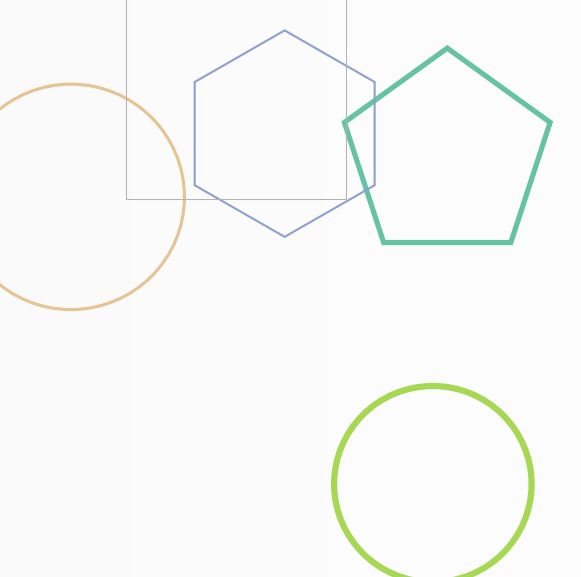[{"shape": "pentagon", "thickness": 2.5, "radius": 0.93, "center": [0.769, 0.73]}, {"shape": "hexagon", "thickness": 1, "radius": 0.89, "center": [0.49, 0.768]}, {"shape": "circle", "thickness": 3, "radius": 0.85, "center": [0.745, 0.161]}, {"shape": "circle", "thickness": 1.5, "radius": 0.98, "center": [0.122, 0.658]}, {"shape": "square", "thickness": 0.5, "radius": 0.95, "center": [0.405, 0.843]}]